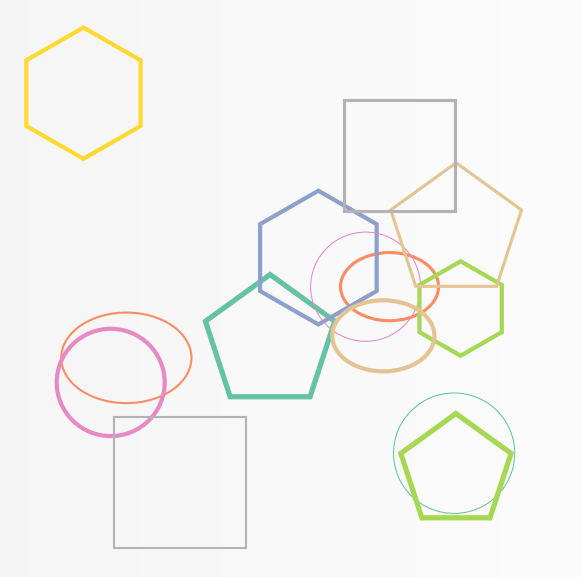[{"shape": "pentagon", "thickness": 2.5, "radius": 0.58, "center": [0.465, 0.407]}, {"shape": "circle", "thickness": 0.5, "radius": 0.52, "center": [0.781, 0.214]}, {"shape": "oval", "thickness": 1.5, "radius": 0.42, "center": [0.67, 0.503]}, {"shape": "oval", "thickness": 1, "radius": 0.56, "center": [0.217, 0.379]}, {"shape": "hexagon", "thickness": 2, "radius": 0.58, "center": [0.548, 0.553]}, {"shape": "circle", "thickness": 2, "radius": 0.46, "center": [0.19, 0.337]}, {"shape": "circle", "thickness": 0.5, "radius": 0.47, "center": [0.629, 0.503]}, {"shape": "pentagon", "thickness": 2.5, "radius": 0.5, "center": [0.784, 0.183]}, {"shape": "hexagon", "thickness": 2, "radius": 0.41, "center": [0.792, 0.465]}, {"shape": "hexagon", "thickness": 2, "radius": 0.57, "center": [0.144, 0.838]}, {"shape": "oval", "thickness": 2, "radius": 0.44, "center": [0.659, 0.418]}, {"shape": "pentagon", "thickness": 1.5, "radius": 0.59, "center": [0.785, 0.599]}, {"shape": "square", "thickness": 1, "radius": 0.57, "center": [0.31, 0.163]}, {"shape": "square", "thickness": 1.5, "radius": 0.48, "center": [0.687, 0.729]}]